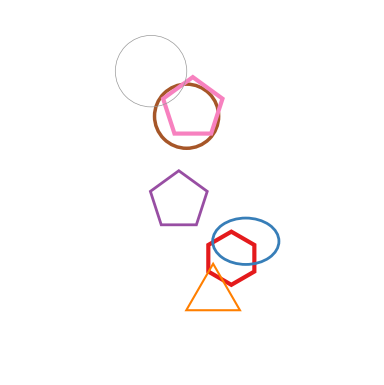[{"shape": "hexagon", "thickness": 3, "radius": 0.35, "center": [0.601, 0.329]}, {"shape": "oval", "thickness": 2, "radius": 0.43, "center": [0.638, 0.373]}, {"shape": "pentagon", "thickness": 2, "radius": 0.39, "center": [0.464, 0.479]}, {"shape": "triangle", "thickness": 1.5, "radius": 0.4, "center": [0.554, 0.234]}, {"shape": "circle", "thickness": 2.5, "radius": 0.42, "center": [0.485, 0.698]}, {"shape": "pentagon", "thickness": 3, "radius": 0.41, "center": [0.501, 0.719]}, {"shape": "circle", "thickness": 0.5, "radius": 0.46, "center": [0.392, 0.815]}]